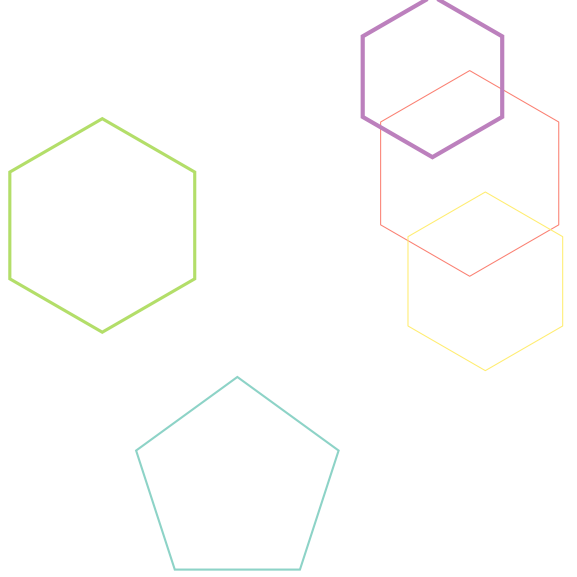[{"shape": "pentagon", "thickness": 1, "radius": 0.92, "center": [0.411, 0.162]}, {"shape": "hexagon", "thickness": 0.5, "radius": 0.89, "center": [0.813, 0.699]}, {"shape": "hexagon", "thickness": 1.5, "radius": 0.92, "center": [0.177, 0.609]}, {"shape": "hexagon", "thickness": 2, "radius": 0.7, "center": [0.749, 0.866]}, {"shape": "hexagon", "thickness": 0.5, "radius": 0.77, "center": [0.84, 0.512]}]